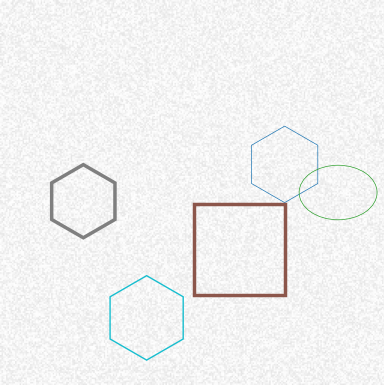[{"shape": "hexagon", "thickness": 0.5, "radius": 0.5, "center": [0.739, 0.573]}, {"shape": "oval", "thickness": 0.5, "radius": 0.51, "center": [0.878, 0.5]}, {"shape": "square", "thickness": 2.5, "radius": 0.59, "center": [0.622, 0.353]}, {"shape": "hexagon", "thickness": 2.5, "radius": 0.47, "center": [0.216, 0.477]}, {"shape": "hexagon", "thickness": 1, "radius": 0.55, "center": [0.381, 0.174]}]